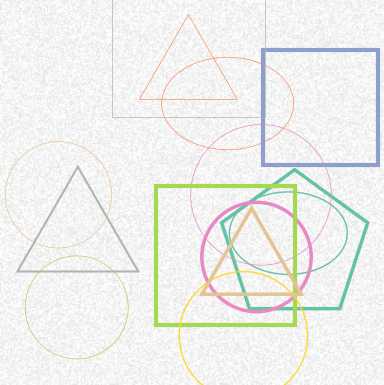[{"shape": "oval", "thickness": 1, "radius": 0.77, "center": [0.749, 0.394]}, {"shape": "pentagon", "thickness": 2.5, "radius": 1.0, "center": [0.765, 0.36]}, {"shape": "oval", "thickness": 0.5, "radius": 0.86, "center": [0.591, 0.731]}, {"shape": "triangle", "thickness": 0.5, "radius": 0.73, "center": [0.489, 0.815]}, {"shape": "square", "thickness": 3, "radius": 0.74, "center": [0.833, 0.721]}, {"shape": "circle", "thickness": 0.5, "radius": 0.91, "center": [0.678, 0.494]}, {"shape": "circle", "thickness": 2.5, "radius": 0.71, "center": [0.666, 0.332]}, {"shape": "circle", "thickness": 0.5, "radius": 0.67, "center": [0.199, 0.202]}, {"shape": "square", "thickness": 3, "radius": 0.9, "center": [0.585, 0.337]}, {"shape": "circle", "thickness": 1, "radius": 0.83, "center": [0.632, 0.128]}, {"shape": "circle", "thickness": 0.5, "radius": 0.69, "center": [0.152, 0.494]}, {"shape": "triangle", "thickness": 2.5, "radius": 0.74, "center": [0.653, 0.31]}, {"shape": "square", "thickness": 0.5, "radius": 0.99, "center": [0.49, 0.896]}, {"shape": "triangle", "thickness": 1.5, "radius": 0.91, "center": [0.202, 0.385]}]